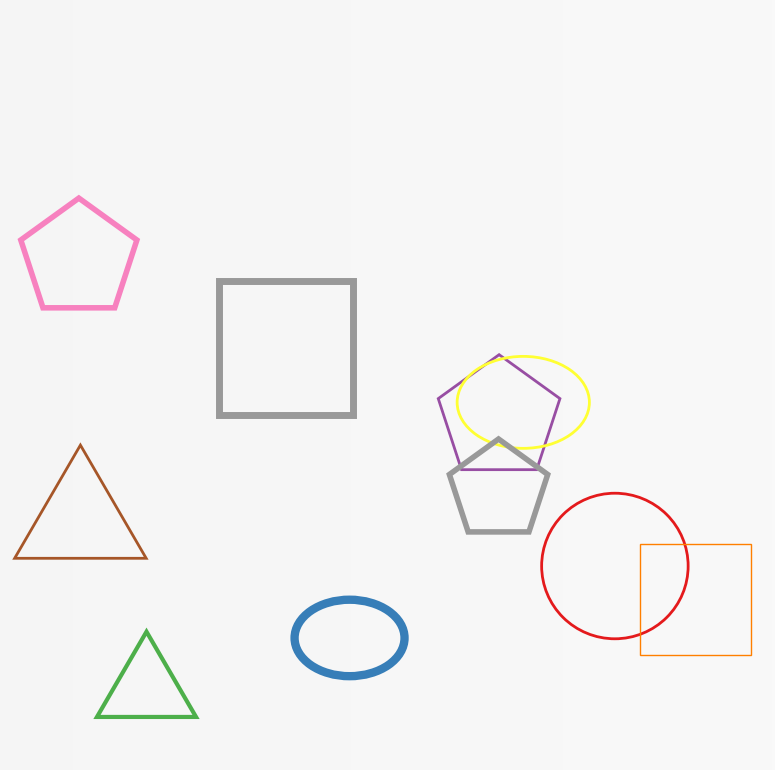[{"shape": "circle", "thickness": 1, "radius": 0.47, "center": [0.793, 0.265]}, {"shape": "oval", "thickness": 3, "radius": 0.35, "center": [0.451, 0.171]}, {"shape": "triangle", "thickness": 1.5, "radius": 0.37, "center": [0.189, 0.106]}, {"shape": "pentagon", "thickness": 1, "radius": 0.41, "center": [0.644, 0.457]}, {"shape": "square", "thickness": 0.5, "radius": 0.36, "center": [0.897, 0.221]}, {"shape": "oval", "thickness": 1, "radius": 0.43, "center": [0.675, 0.477]}, {"shape": "triangle", "thickness": 1, "radius": 0.49, "center": [0.104, 0.324]}, {"shape": "pentagon", "thickness": 2, "radius": 0.39, "center": [0.102, 0.664]}, {"shape": "square", "thickness": 2.5, "radius": 0.43, "center": [0.369, 0.548]}, {"shape": "pentagon", "thickness": 2, "radius": 0.33, "center": [0.643, 0.363]}]